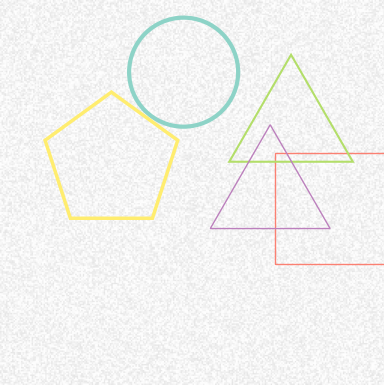[{"shape": "circle", "thickness": 3, "radius": 0.71, "center": [0.477, 0.813]}, {"shape": "square", "thickness": 1, "radius": 0.72, "center": [0.858, 0.458]}, {"shape": "triangle", "thickness": 1.5, "radius": 0.93, "center": [0.756, 0.673]}, {"shape": "triangle", "thickness": 1, "radius": 0.9, "center": [0.702, 0.496]}, {"shape": "pentagon", "thickness": 2.5, "radius": 0.91, "center": [0.289, 0.58]}]